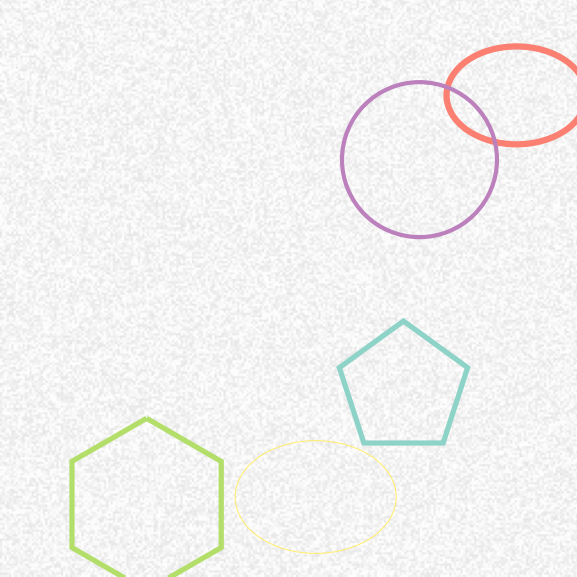[{"shape": "pentagon", "thickness": 2.5, "radius": 0.58, "center": [0.699, 0.326]}, {"shape": "oval", "thickness": 3, "radius": 0.61, "center": [0.894, 0.834]}, {"shape": "hexagon", "thickness": 2.5, "radius": 0.75, "center": [0.254, 0.126]}, {"shape": "circle", "thickness": 2, "radius": 0.67, "center": [0.726, 0.723]}, {"shape": "oval", "thickness": 0.5, "radius": 0.7, "center": [0.547, 0.139]}]